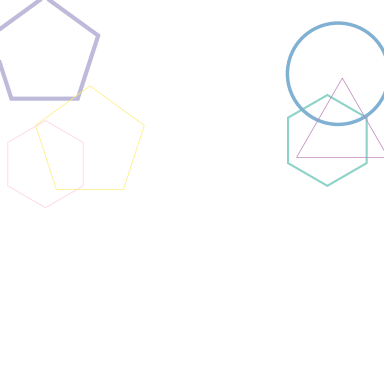[{"shape": "hexagon", "thickness": 1.5, "radius": 0.59, "center": [0.85, 0.635]}, {"shape": "pentagon", "thickness": 3, "radius": 0.73, "center": [0.116, 0.862]}, {"shape": "circle", "thickness": 2.5, "radius": 0.66, "center": [0.878, 0.808]}, {"shape": "hexagon", "thickness": 0.5, "radius": 0.57, "center": [0.118, 0.574]}, {"shape": "triangle", "thickness": 0.5, "radius": 0.69, "center": [0.889, 0.66]}, {"shape": "pentagon", "thickness": 0.5, "radius": 0.74, "center": [0.234, 0.628]}]